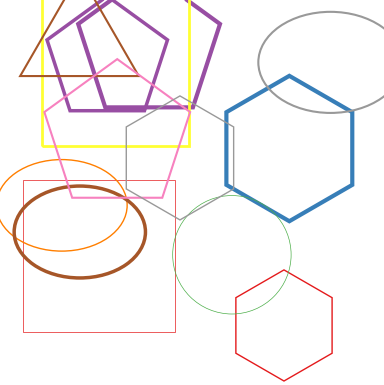[{"shape": "hexagon", "thickness": 1, "radius": 0.72, "center": [0.738, 0.155]}, {"shape": "square", "thickness": 0.5, "radius": 0.98, "center": [0.257, 0.335]}, {"shape": "hexagon", "thickness": 3, "radius": 0.94, "center": [0.752, 0.614]}, {"shape": "circle", "thickness": 0.5, "radius": 0.77, "center": [0.602, 0.338]}, {"shape": "pentagon", "thickness": 3, "radius": 0.97, "center": [0.387, 0.878]}, {"shape": "pentagon", "thickness": 2.5, "radius": 0.82, "center": [0.279, 0.846]}, {"shape": "oval", "thickness": 1, "radius": 0.85, "center": [0.16, 0.467]}, {"shape": "square", "thickness": 2, "radius": 0.96, "center": [0.3, 0.813]}, {"shape": "oval", "thickness": 2.5, "radius": 0.85, "center": [0.207, 0.397]}, {"shape": "triangle", "thickness": 1.5, "radius": 0.89, "center": [0.206, 0.891]}, {"shape": "pentagon", "thickness": 1.5, "radius": 1.0, "center": [0.305, 0.647]}, {"shape": "hexagon", "thickness": 1, "radius": 0.81, "center": [0.467, 0.59]}, {"shape": "oval", "thickness": 1.5, "radius": 0.94, "center": [0.859, 0.838]}]